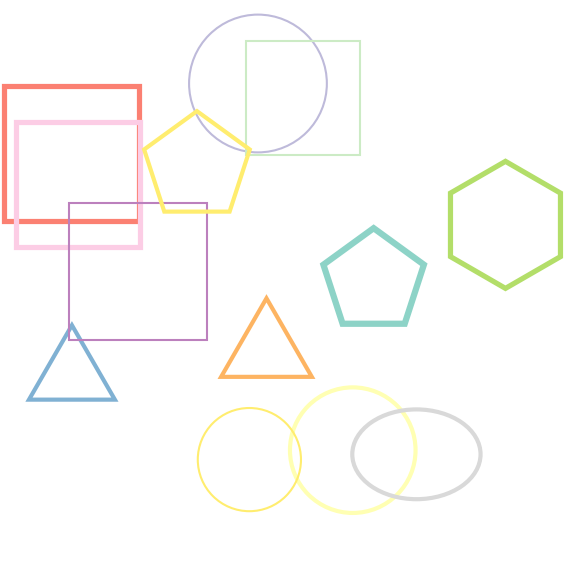[{"shape": "pentagon", "thickness": 3, "radius": 0.46, "center": [0.647, 0.513]}, {"shape": "circle", "thickness": 2, "radius": 0.54, "center": [0.611, 0.22]}, {"shape": "circle", "thickness": 1, "radius": 0.6, "center": [0.447, 0.855]}, {"shape": "square", "thickness": 2.5, "radius": 0.59, "center": [0.124, 0.733]}, {"shape": "triangle", "thickness": 2, "radius": 0.43, "center": [0.125, 0.35]}, {"shape": "triangle", "thickness": 2, "radius": 0.45, "center": [0.461, 0.392]}, {"shape": "hexagon", "thickness": 2.5, "radius": 0.55, "center": [0.875, 0.61]}, {"shape": "square", "thickness": 2.5, "radius": 0.54, "center": [0.135, 0.68]}, {"shape": "oval", "thickness": 2, "radius": 0.56, "center": [0.721, 0.212]}, {"shape": "square", "thickness": 1, "radius": 0.59, "center": [0.239, 0.529]}, {"shape": "square", "thickness": 1, "radius": 0.49, "center": [0.525, 0.829]}, {"shape": "circle", "thickness": 1, "radius": 0.45, "center": [0.432, 0.203]}, {"shape": "pentagon", "thickness": 2, "radius": 0.48, "center": [0.341, 0.711]}]